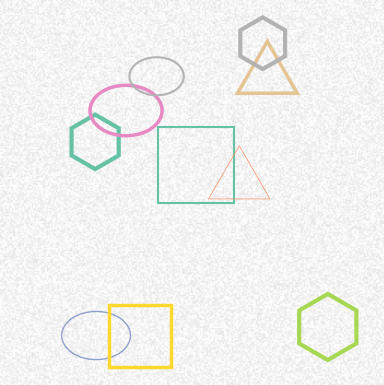[{"shape": "square", "thickness": 1.5, "radius": 0.49, "center": [0.509, 0.571]}, {"shape": "hexagon", "thickness": 3, "radius": 0.35, "center": [0.247, 0.632]}, {"shape": "triangle", "thickness": 0.5, "radius": 0.46, "center": [0.621, 0.529]}, {"shape": "oval", "thickness": 1, "radius": 0.45, "center": [0.25, 0.129]}, {"shape": "oval", "thickness": 2.5, "radius": 0.47, "center": [0.327, 0.713]}, {"shape": "hexagon", "thickness": 3, "radius": 0.43, "center": [0.851, 0.151]}, {"shape": "square", "thickness": 2.5, "radius": 0.4, "center": [0.363, 0.127]}, {"shape": "triangle", "thickness": 2.5, "radius": 0.45, "center": [0.695, 0.803]}, {"shape": "hexagon", "thickness": 3, "radius": 0.34, "center": [0.682, 0.888]}, {"shape": "oval", "thickness": 1.5, "radius": 0.35, "center": [0.407, 0.802]}]